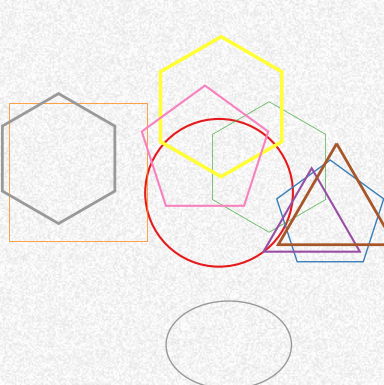[{"shape": "circle", "thickness": 1.5, "radius": 0.96, "center": [0.569, 0.499]}, {"shape": "pentagon", "thickness": 1, "radius": 0.73, "center": [0.858, 0.438]}, {"shape": "hexagon", "thickness": 0.5, "radius": 0.85, "center": [0.699, 0.566]}, {"shape": "triangle", "thickness": 1.5, "radius": 0.72, "center": [0.81, 0.419]}, {"shape": "square", "thickness": 0.5, "radius": 0.89, "center": [0.203, 0.553]}, {"shape": "hexagon", "thickness": 2.5, "radius": 0.91, "center": [0.574, 0.723]}, {"shape": "triangle", "thickness": 2, "radius": 0.88, "center": [0.874, 0.452]}, {"shape": "pentagon", "thickness": 1.5, "radius": 0.86, "center": [0.532, 0.605]}, {"shape": "hexagon", "thickness": 2, "radius": 0.84, "center": [0.152, 0.588]}, {"shape": "oval", "thickness": 1, "radius": 0.81, "center": [0.594, 0.104]}]